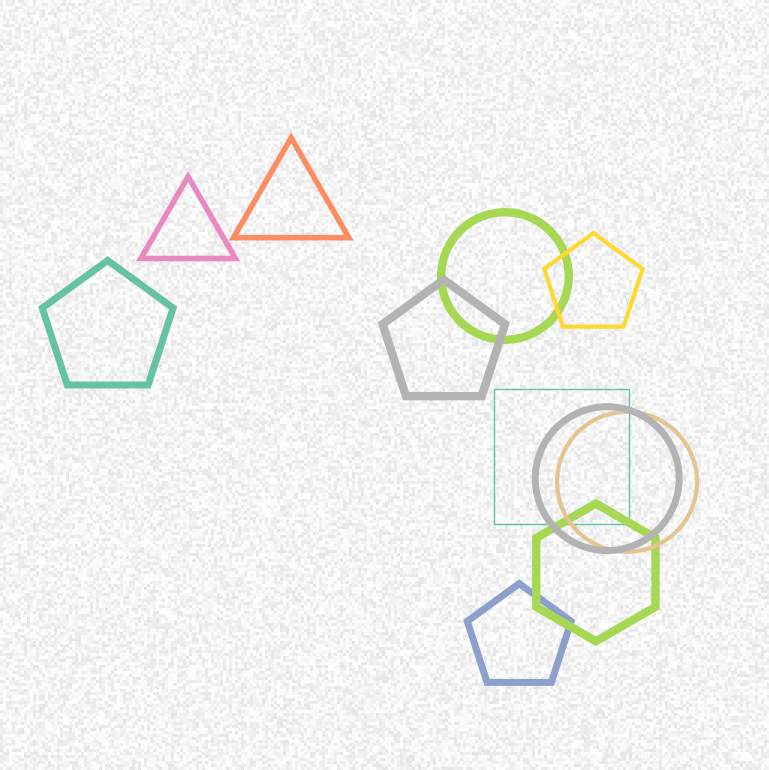[{"shape": "square", "thickness": 0.5, "radius": 0.44, "center": [0.729, 0.407]}, {"shape": "pentagon", "thickness": 2.5, "radius": 0.45, "center": [0.14, 0.572]}, {"shape": "triangle", "thickness": 2, "radius": 0.43, "center": [0.378, 0.735]}, {"shape": "pentagon", "thickness": 2.5, "radius": 0.35, "center": [0.674, 0.171]}, {"shape": "triangle", "thickness": 2, "radius": 0.35, "center": [0.244, 0.7]}, {"shape": "hexagon", "thickness": 3, "radius": 0.45, "center": [0.774, 0.257]}, {"shape": "circle", "thickness": 3, "radius": 0.41, "center": [0.656, 0.642]}, {"shape": "pentagon", "thickness": 1.5, "radius": 0.34, "center": [0.771, 0.63]}, {"shape": "circle", "thickness": 1.5, "radius": 0.45, "center": [0.814, 0.374]}, {"shape": "pentagon", "thickness": 3, "radius": 0.42, "center": [0.576, 0.553]}, {"shape": "circle", "thickness": 2.5, "radius": 0.47, "center": [0.789, 0.378]}]